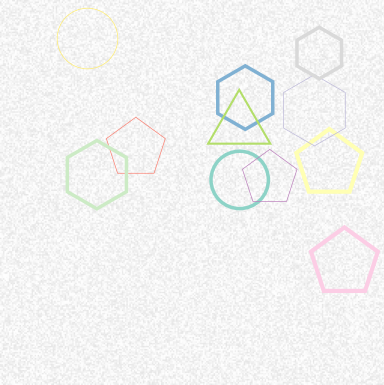[{"shape": "circle", "thickness": 2.5, "radius": 0.37, "center": [0.623, 0.533]}, {"shape": "pentagon", "thickness": 3, "radius": 0.45, "center": [0.855, 0.575]}, {"shape": "hexagon", "thickness": 0.5, "radius": 0.46, "center": [0.817, 0.714]}, {"shape": "pentagon", "thickness": 0.5, "radius": 0.4, "center": [0.353, 0.615]}, {"shape": "hexagon", "thickness": 2.5, "radius": 0.41, "center": [0.637, 0.746]}, {"shape": "triangle", "thickness": 1.5, "radius": 0.47, "center": [0.621, 0.673]}, {"shape": "pentagon", "thickness": 3, "radius": 0.46, "center": [0.895, 0.318]}, {"shape": "hexagon", "thickness": 2.5, "radius": 0.33, "center": [0.829, 0.862]}, {"shape": "pentagon", "thickness": 0.5, "radius": 0.37, "center": [0.701, 0.537]}, {"shape": "hexagon", "thickness": 2.5, "radius": 0.44, "center": [0.252, 0.546]}, {"shape": "circle", "thickness": 0.5, "radius": 0.39, "center": [0.227, 0.9]}]